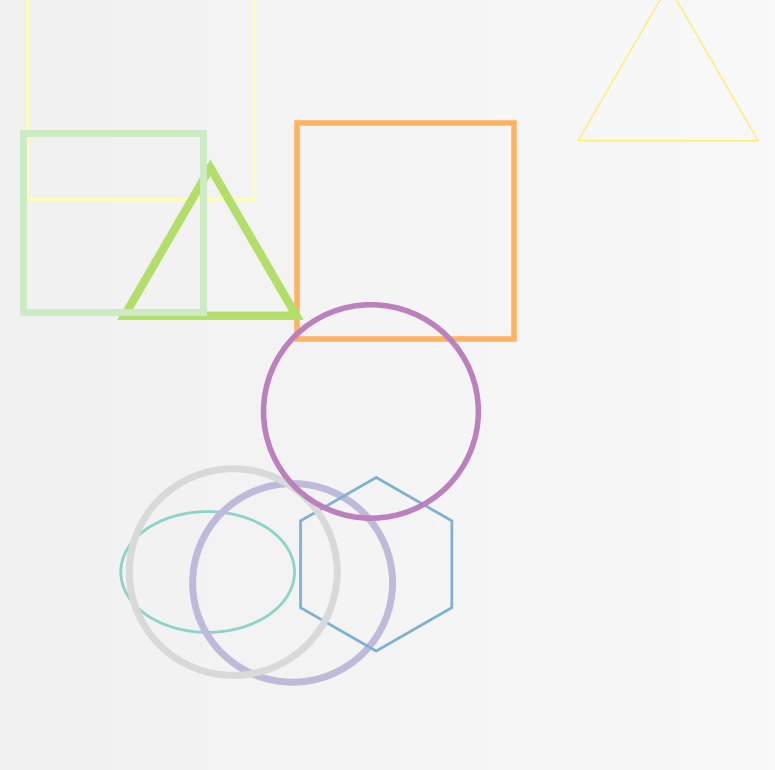[{"shape": "oval", "thickness": 1, "radius": 0.56, "center": [0.268, 0.257]}, {"shape": "square", "thickness": 1, "radius": 0.73, "center": [0.181, 0.888]}, {"shape": "circle", "thickness": 2.5, "radius": 0.65, "center": [0.378, 0.243]}, {"shape": "hexagon", "thickness": 1, "radius": 0.56, "center": [0.485, 0.267]}, {"shape": "square", "thickness": 2, "radius": 0.7, "center": [0.523, 0.7]}, {"shape": "triangle", "thickness": 3, "radius": 0.64, "center": [0.271, 0.654]}, {"shape": "circle", "thickness": 2.5, "radius": 0.67, "center": [0.301, 0.257]}, {"shape": "circle", "thickness": 2, "radius": 0.69, "center": [0.479, 0.466]}, {"shape": "square", "thickness": 2.5, "radius": 0.58, "center": [0.146, 0.711]}, {"shape": "triangle", "thickness": 0.5, "radius": 0.67, "center": [0.862, 0.884]}]